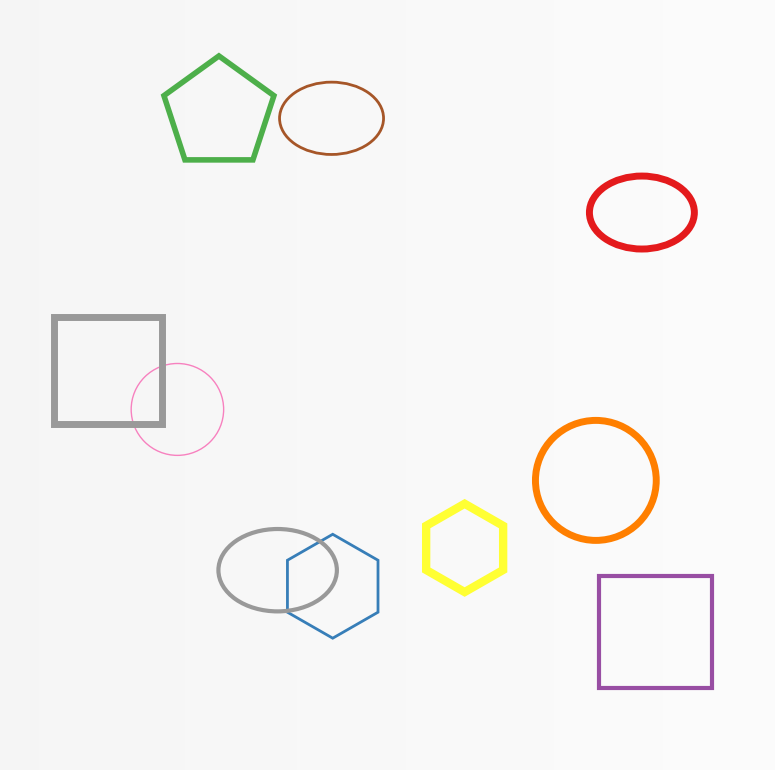[{"shape": "oval", "thickness": 2.5, "radius": 0.34, "center": [0.828, 0.724]}, {"shape": "hexagon", "thickness": 1, "radius": 0.34, "center": [0.429, 0.239]}, {"shape": "pentagon", "thickness": 2, "radius": 0.37, "center": [0.282, 0.853]}, {"shape": "square", "thickness": 1.5, "radius": 0.36, "center": [0.845, 0.18]}, {"shape": "circle", "thickness": 2.5, "radius": 0.39, "center": [0.769, 0.376]}, {"shape": "hexagon", "thickness": 3, "radius": 0.29, "center": [0.6, 0.288]}, {"shape": "oval", "thickness": 1, "radius": 0.34, "center": [0.428, 0.846]}, {"shape": "circle", "thickness": 0.5, "radius": 0.3, "center": [0.229, 0.468]}, {"shape": "square", "thickness": 2.5, "radius": 0.35, "center": [0.139, 0.518]}, {"shape": "oval", "thickness": 1.5, "radius": 0.38, "center": [0.358, 0.259]}]